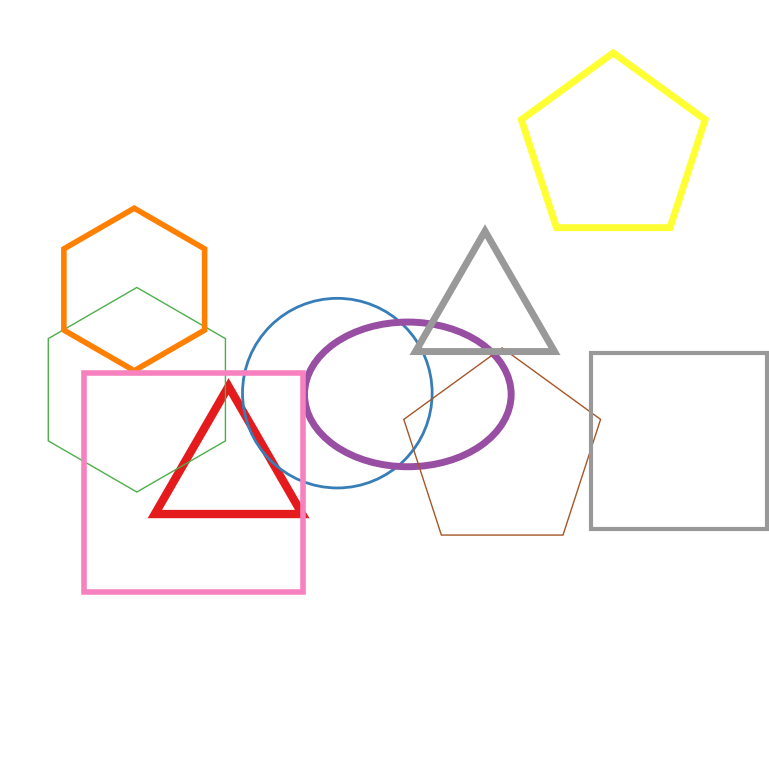[{"shape": "triangle", "thickness": 3, "radius": 0.55, "center": [0.297, 0.388]}, {"shape": "circle", "thickness": 1, "radius": 0.62, "center": [0.438, 0.489]}, {"shape": "hexagon", "thickness": 0.5, "radius": 0.66, "center": [0.178, 0.494]}, {"shape": "oval", "thickness": 2.5, "radius": 0.67, "center": [0.53, 0.488]}, {"shape": "hexagon", "thickness": 2, "radius": 0.53, "center": [0.174, 0.624]}, {"shape": "pentagon", "thickness": 2.5, "radius": 0.63, "center": [0.796, 0.806]}, {"shape": "pentagon", "thickness": 0.5, "radius": 0.67, "center": [0.652, 0.414]}, {"shape": "square", "thickness": 2, "radius": 0.71, "center": [0.251, 0.374]}, {"shape": "triangle", "thickness": 2.5, "radius": 0.52, "center": [0.63, 0.596]}, {"shape": "square", "thickness": 1.5, "radius": 0.57, "center": [0.882, 0.427]}]